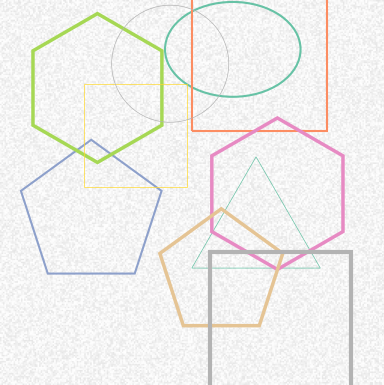[{"shape": "oval", "thickness": 1.5, "radius": 0.88, "center": [0.605, 0.872]}, {"shape": "triangle", "thickness": 0.5, "radius": 0.96, "center": [0.665, 0.4]}, {"shape": "square", "thickness": 1.5, "radius": 0.88, "center": [0.674, 0.835]}, {"shape": "pentagon", "thickness": 1.5, "radius": 0.96, "center": [0.237, 0.445]}, {"shape": "hexagon", "thickness": 2.5, "radius": 0.98, "center": [0.721, 0.497]}, {"shape": "hexagon", "thickness": 2.5, "radius": 0.97, "center": [0.253, 0.771]}, {"shape": "square", "thickness": 0.5, "radius": 0.67, "center": [0.352, 0.648]}, {"shape": "pentagon", "thickness": 2.5, "radius": 0.84, "center": [0.575, 0.29]}, {"shape": "circle", "thickness": 0.5, "radius": 0.76, "center": [0.442, 0.834]}, {"shape": "square", "thickness": 3, "radius": 0.92, "center": [0.727, 0.163]}]